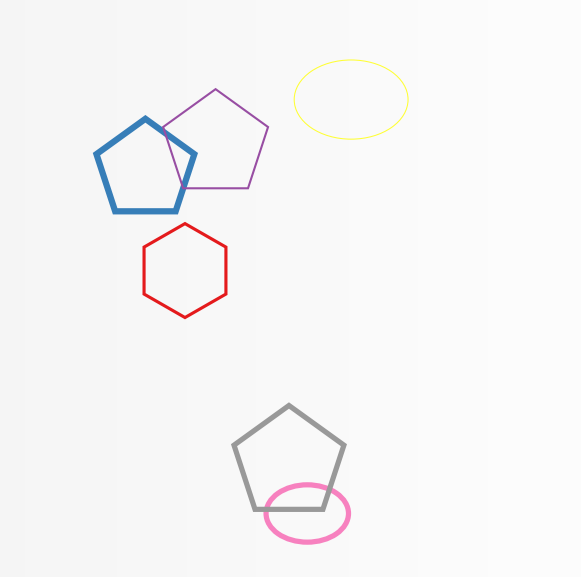[{"shape": "hexagon", "thickness": 1.5, "radius": 0.41, "center": [0.318, 0.531]}, {"shape": "pentagon", "thickness": 3, "radius": 0.44, "center": [0.25, 0.705]}, {"shape": "pentagon", "thickness": 1, "radius": 0.47, "center": [0.371, 0.75]}, {"shape": "oval", "thickness": 0.5, "radius": 0.49, "center": [0.604, 0.827]}, {"shape": "oval", "thickness": 2.5, "radius": 0.35, "center": [0.529, 0.11]}, {"shape": "pentagon", "thickness": 2.5, "radius": 0.5, "center": [0.497, 0.198]}]